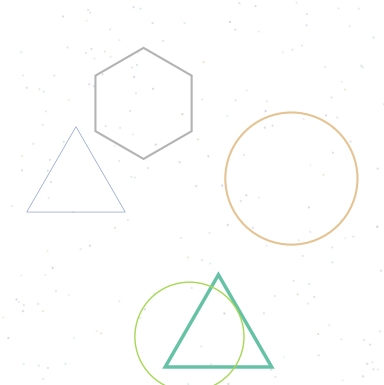[{"shape": "triangle", "thickness": 2.5, "radius": 0.8, "center": [0.567, 0.127]}, {"shape": "triangle", "thickness": 0.5, "radius": 0.74, "center": [0.197, 0.523]}, {"shape": "circle", "thickness": 1, "radius": 0.71, "center": [0.492, 0.125]}, {"shape": "circle", "thickness": 1.5, "radius": 0.86, "center": [0.757, 0.536]}, {"shape": "hexagon", "thickness": 1.5, "radius": 0.72, "center": [0.373, 0.731]}]